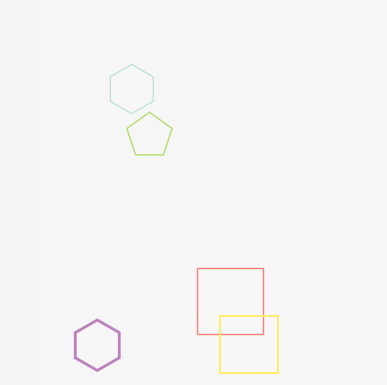[{"shape": "hexagon", "thickness": 0.5, "radius": 0.32, "center": [0.34, 0.769]}, {"shape": "square", "thickness": 1, "radius": 0.43, "center": [0.593, 0.218]}, {"shape": "pentagon", "thickness": 1, "radius": 0.31, "center": [0.386, 0.647]}, {"shape": "hexagon", "thickness": 2, "radius": 0.33, "center": [0.251, 0.103]}, {"shape": "square", "thickness": 1.5, "radius": 0.37, "center": [0.642, 0.105]}]